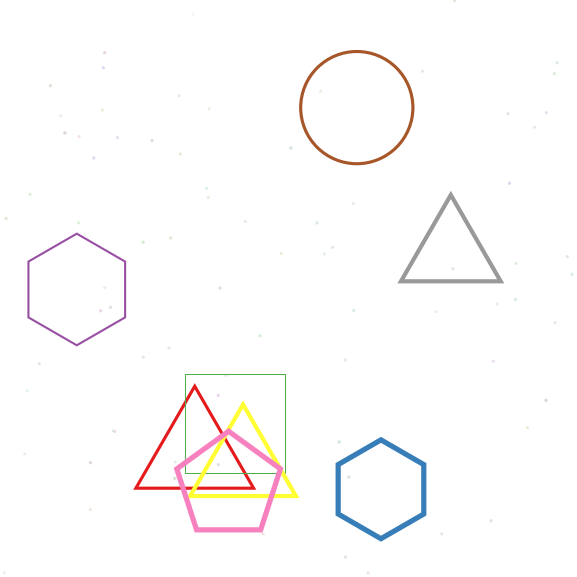[{"shape": "triangle", "thickness": 1.5, "radius": 0.59, "center": [0.337, 0.213]}, {"shape": "hexagon", "thickness": 2.5, "radius": 0.43, "center": [0.66, 0.152]}, {"shape": "square", "thickness": 0.5, "radius": 0.43, "center": [0.407, 0.266]}, {"shape": "hexagon", "thickness": 1, "radius": 0.48, "center": [0.133, 0.498]}, {"shape": "triangle", "thickness": 2, "radius": 0.53, "center": [0.421, 0.193]}, {"shape": "circle", "thickness": 1.5, "radius": 0.49, "center": [0.618, 0.813]}, {"shape": "pentagon", "thickness": 2.5, "radius": 0.47, "center": [0.396, 0.158]}, {"shape": "triangle", "thickness": 2, "radius": 0.5, "center": [0.781, 0.562]}]